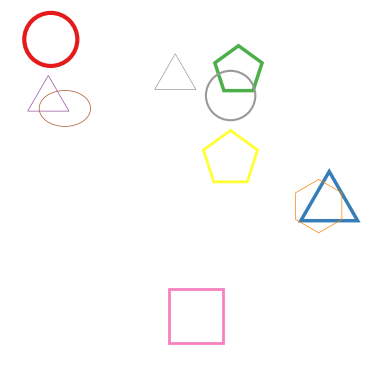[{"shape": "circle", "thickness": 3, "radius": 0.34, "center": [0.132, 0.898]}, {"shape": "triangle", "thickness": 2.5, "radius": 0.43, "center": [0.855, 0.469]}, {"shape": "pentagon", "thickness": 2.5, "radius": 0.32, "center": [0.619, 0.817]}, {"shape": "triangle", "thickness": 0.5, "radius": 0.31, "center": [0.125, 0.742]}, {"shape": "hexagon", "thickness": 0.5, "radius": 0.35, "center": [0.828, 0.465]}, {"shape": "pentagon", "thickness": 2, "radius": 0.37, "center": [0.599, 0.587]}, {"shape": "oval", "thickness": 0.5, "radius": 0.33, "center": [0.169, 0.718]}, {"shape": "square", "thickness": 2, "radius": 0.35, "center": [0.508, 0.18]}, {"shape": "triangle", "thickness": 0.5, "radius": 0.31, "center": [0.455, 0.798]}, {"shape": "circle", "thickness": 1.5, "radius": 0.32, "center": [0.599, 0.752]}]